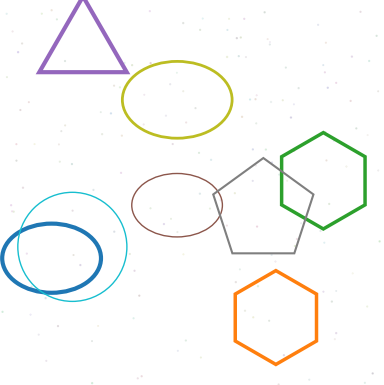[{"shape": "oval", "thickness": 3, "radius": 0.64, "center": [0.134, 0.329]}, {"shape": "hexagon", "thickness": 2.5, "radius": 0.61, "center": [0.717, 0.175]}, {"shape": "hexagon", "thickness": 2.5, "radius": 0.63, "center": [0.84, 0.53]}, {"shape": "triangle", "thickness": 3, "radius": 0.66, "center": [0.216, 0.878]}, {"shape": "oval", "thickness": 1, "radius": 0.59, "center": [0.46, 0.467]}, {"shape": "pentagon", "thickness": 1.5, "radius": 0.68, "center": [0.684, 0.453]}, {"shape": "oval", "thickness": 2, "radius": 0.71, "center": [0.46, 0.741]}, {"shape": "circle", "thickness": 1, "radius": 0.71, "center": [0.188, 0.359]}]